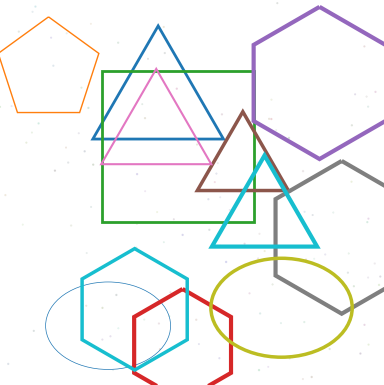[{"shape": "triangle", "thickness": 2, "radius": 0.98, "center": [0.411, 0.737]}, {"shape": "oval", "thickness": 0.5, "radius": 0.81, "center": [0.281, 0.154]}, {"shape": "pentagon", "thickness": 1, "radius": 0.69, "center": [0.126, 0.819]}, {"shape": "square", "thickness": 2, "radius": 0.98, "center": [0.463, 0.619]}, {"shape": "hexagon", "thickness": 3, "radius": 0.73, "center": [0.474, 0.104]}, {"shape": "hexagon", "thickness": 3, "radius": 0.99, "center": [0.83, 0.785]}, {"shape": "triangle", "thickness": 2.5, "radius": 0.68, "center": [0.631, 0.573]}, {"shape": "triangle", "thickness": 1.5, "radius": 0.83, "center": [0.406, 0.656]}, {"shape": "hexagon", "thickness": 3, "radius": 0.99, "center": [0.888, 0.384]}, {"shape": "oval", "thickness": 2.5, "radius": 0.92, "center": [0.731, 0.201]}, {"shape": "triangle", "thickness": 3, "radius": 0.79, "center": [0.687, 0.438]}, {"shape": "hexagon", "thickness": 2.5, "radius": 0.79, "center": [0.35, 0.197]}]